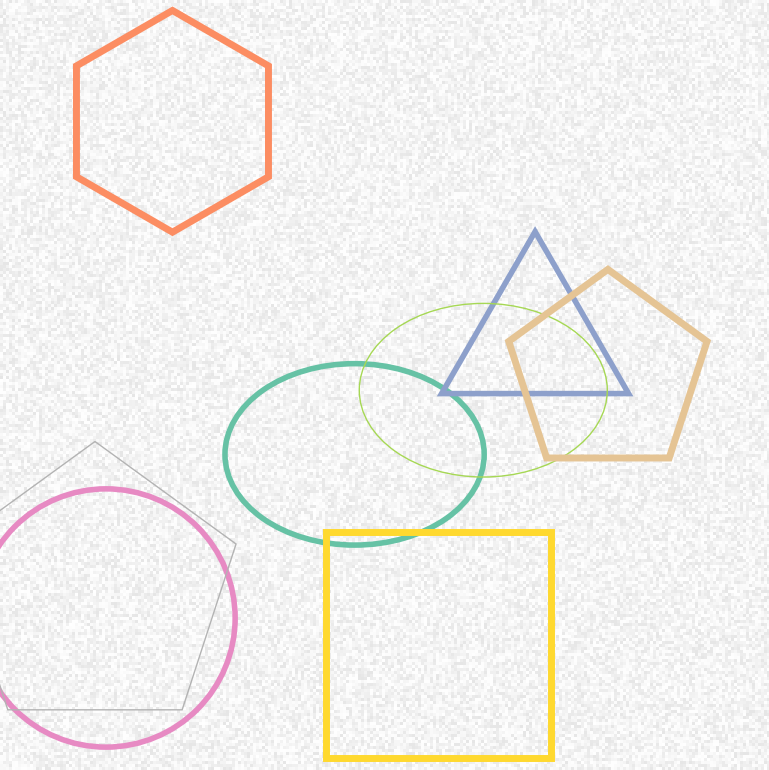[{"shape": "oval", "thickness": 2, "radius": 0.84, "center": [0.46, 0.41]}, {"shape": "hexagon", "thickness": 2.5, "radius": 0.72, "center": [0.224, 0.842]}, {"shape": "triangle", "thickness": 2, "radius": 0.7, "center": [0.695, 0.559]}, {"shape": "circle", "thickness": 2, "radius": 0.84, "center": [0.138, 0.197]}, {"shape": "oval", "thickness": 0.5, "radius": 0.81, "center": [0.628, 0.493]}, {"shape": "square", "thickness": 2.5, "radius": 0.73, "center": [0.57, 0.162]}, {"shape": "pentagon", "thickness": 2.5, "radius": 0.68, "center": [0.789, 0.515]}, {"shape": "pentagon", "thickness": 0.5, "radius": 0.96, "center": [0.123, 0.234]}]